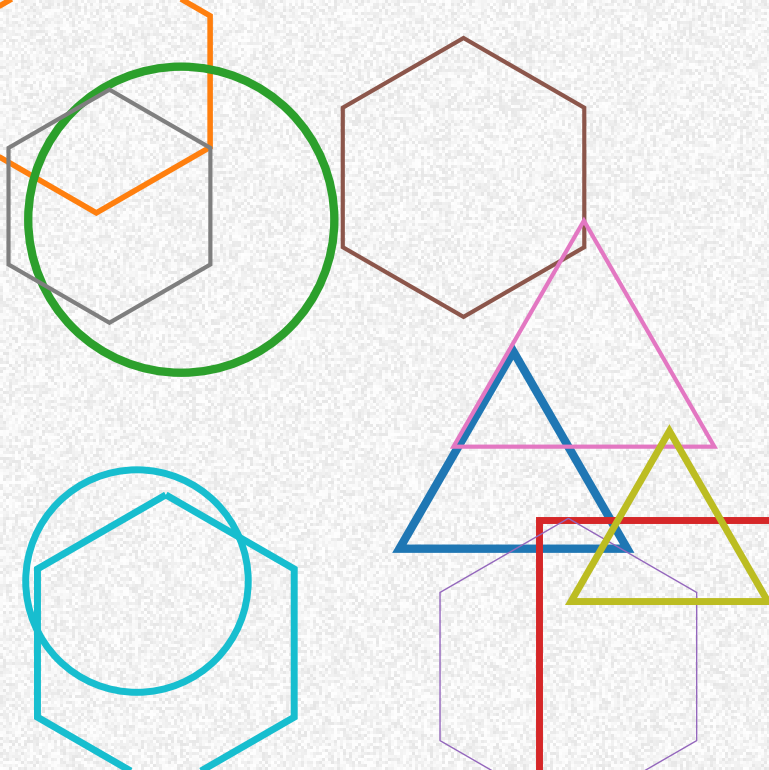[{"shape": "triangle", "thickness": 3, "radius": 0.85, "center": [0.667, 0.373]}, {"shape": "hexagon", "thickness": 2, "radius": 0.85, "center": [0.125, 0.894]}, {"shape": "circle", "thickness": 3, "radius": 0.99, "center": [0.235, 0.715]}, {"shape": "square", "thickness": 2.5, "radius": 0.98, "center": [0.895, 0.129]}, {"shape": "hexagon", "thickness": 0.5, "radius": 0.96, "center": [0.738, 0.134]}, {"shape": "hexagon", "thickness": 1.5, "radius": 0.91, "center": [0.602, 0.77]}, {"shape": "triangle", "thickness": 1.5, "radius": 0.98, "center": [0.758, 0.518]}, {"shape": "hexagon", "thickness": 1.5, "radius": 0.76, "center": [0.142, 0.732]}, {"shape": "triangle", "thickness": 2.5, "radius": 0.74, "center": [0.869, 0.293]}, {"shape": "hexagon", "thickness": 2.5, "radius": 0.96, "center": [0.215, 0.165]}, {"shape": "circle", "thickness": 2.5, "radius": 0.72, "center": [0.178, 0.245]}]